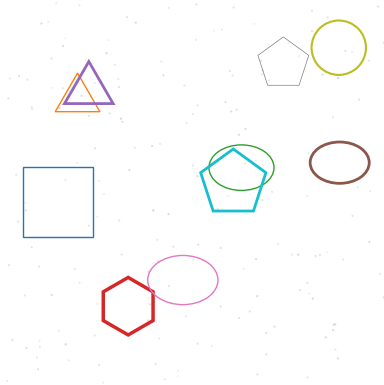[{"shape": "square", "thickness": 1, "radius": 0.45, "center": [0.15, 0.476]}, {"shape": "triangle", "thickness": 1, "radius": 0.33, "center": [0.201, 0.743]}, {"shape": "oval", "thickness": 1, "radius": 0.42, "center": [0.627, 0.565]}, {"shape": "hexagon", "thickness": 2.5, "radius": 0.37, "center": [0.333, 0.205]}, {"shape": "triangle", "thickness": 2, "radius": 0.36, "center": [0.231, 0.767]}, {"shape": "oval", "thickness": 2, "radius": 0.38, "center": [0.882, 0.577]}, {"shape": "oval", "thickness": 1, "radius": 0.46, "center": [0.475, 0.273]}, {"shape": "pentagon", "thickness": 0.5, "radius": 0.35, "center": [0.736, 0.835]}, {"shape": "circle", "thickness": 1.5, "radius": 0.35, "center": [0.88, 0.876]}, {"shape": "pentagon", "thickness": 2, "radius": 0.45, "center": [0.606, 0.524]}]